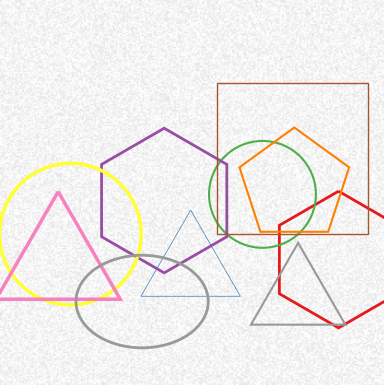[{"shape": "hexagon", "thickness": 2, "radius": 0.89, "center": [0.879, 0.326]}, {"shape": "triangle", "thickness": 0.5, "radius": 0.75, "center": [0.495, 0.305]}, {"shape": "circle", "thickness": 1.5, "radius": 0.69, "center": [0.682, 0.495]}, {"shape": "hexagon", "thickness": 2, "radius": 0.94, "center": [0.426, 0.479]}, {"shape": "pentagon", "thickness": 1.5, "radius": 0.75, "center": [0.764, 0.519]}, {"shape": "circle", "thickness": 2.5, "radius": 0.92, "center": [0.183, 0.392]}, {"shape": "square", "thickness": 1, "radius": 0.98, "center": [0.761, 0.589]}, {"shape": "triangle", "thickness": 2.5, "radius": 0.93, "center": [0.151, 0.316]}, {"shape": "triangle", "thickness": 1.5, "radius": 0.71, "center": [0.774, 0.227]}, {"shape": "oval", "thickness": 2, "radius": 0.86, "center": [0.369, 0.217]}]